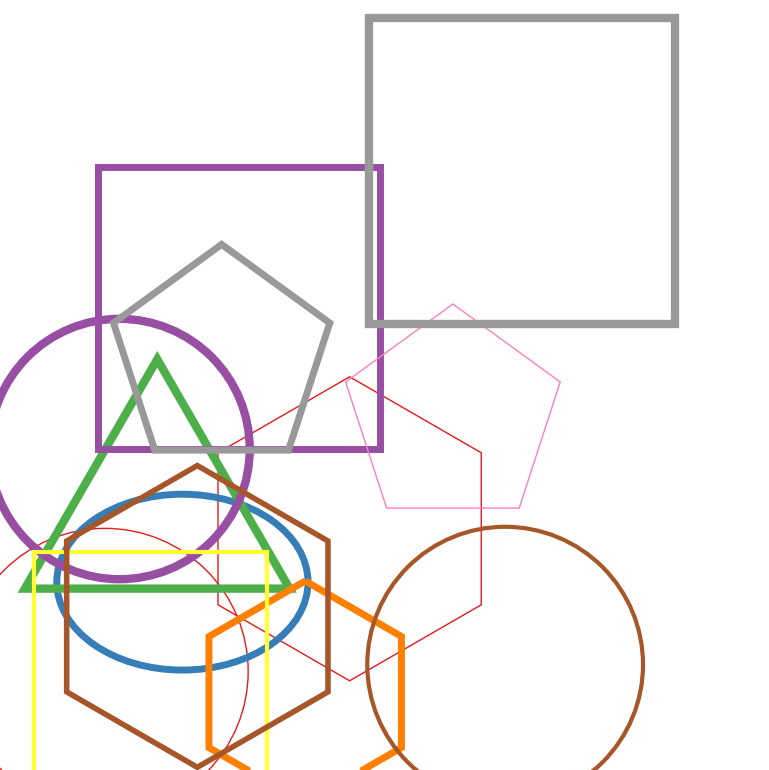[{"shape": "circle", "thickness": 0.5, "radius": 0.93, "center": [0.137, 0.128]}, {"shape": "hexagon", "thickness": 0.5, "radius": 0.99, "center": [0.454, 0.313]}, {"shape": "oval", "thickness": 2.5, "radius": 0.82, "center": [0.237, 0.244]}, {"shape": "triangle", "thickness": 3, "radius": 0.99, "center": [0.204, 0.335]}, {"shape": "square", "thickness": 2.5, "radius": 0.92, "center": [0.311, 0.6]}, {"shape": "circle", "thickness": 3, "radius": 0.85, "center": [0.155, 0.417]}, {"shape": "hexagon", "thickness": 2.5, "radius": 0.72, "center": [0.396, 0.101]}, {"shape": "square", "thickness": 1.5, "radius": 0.75, "center": [0.195, 0.132]}, {"shape": "hexagon", "thickness": 2, "radius": 0.98, "center": [0.256, 0.199]}, {"shape": "circle", "thickness": 1.5, "radius": 0.9, "center": [0.656, 0.137]}, {"shape": "pentagon", "thickness": 0.5, "radius": 0.73, "center": [0.588, 0.459]}, {"shape": "square", "thickness": 3, "radius": 0.99, "center": [0.678, 0.778]}, {"shape": "pentagon", "thickness": 2.5, "radius": 0.74, "center": [0.288, 0.535]}]